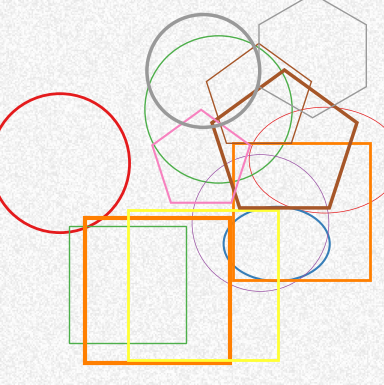[{"shape": "oval", "thickness": 0.5, "radius": 0.98, "center": [0.844, 0.584]}, {"shape": "circle", "thickness": 2, "radius": 0.9, "center": [0.156, 0.576]}, {"shape": "oval", "thickness": 1.5, "radius": 0.69, "center": [0.719, 0.366]}, {"shape": "square", "thickness": 1, "radius": 0.76, "center": [0.331, 0.262]}, {"shape": "circle", "thickness": 1, "radius": 0.96, "center": [0.568, 0.716]}, {"shape": "circle", "thickness": 0.5, "radius": 0.89, "center": [0.677, 0.421]}, {"shape": "square", "thickness": 3, "radius": 0.94, "center": [0.41, 0.246]}, {"shape": "square", "thickness": 2, "radius": 0.89, "center": [0.782, 0.451]}, {"shape": "square", "thickness": 2, "radius": 0.97, "center": [0.528, 0.26]}, {"shape": "pentagon", "thickness": 2.5, "radius": 0.99, "center": [0.739, 0.62]}, {"shape": "pentagon", "thickness": 1, "radius": 0.72, "center": [0.672, 0.744]}, {"shape": "pentagon", "thickness": 1.5, "radius": 0.67, "center": [0.522, 0.581]}, {"shape": "hexagon", "thickness": 1, "radius": 0.8, "center": [0.812, 0.855]}, {"shape": "circle", "thickness": 2.5, "radius": 0.73, "center": [0.528, 0.816]}]